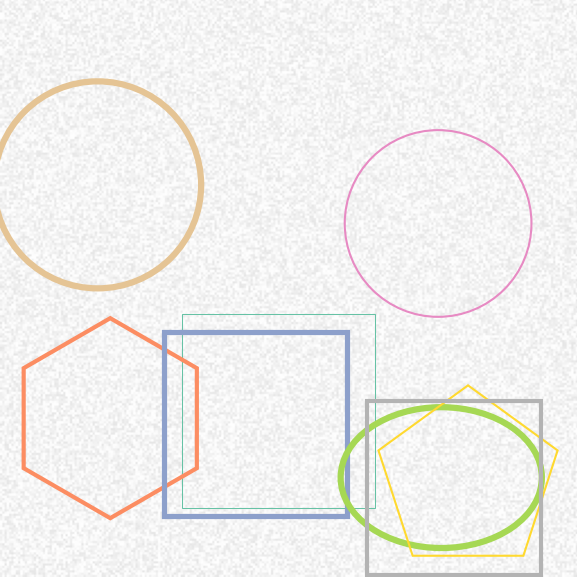[{"shape": "square", "thickness": 0.5, "radius": 0.84, "center": [0.482, 0.287]}, {"shape": "hexagon", "thickness": 2, "radius": 0.87, "center": [0.191, 0.275]}, {"shape": "square", "thickness": 2.5, "radius": 0.8, "center": [0.443, 0.265]}, {"shape": "circle", "thickness": 1, "radius": 0.81, "center": [0.759, 0.612]}, {"shape": "oval", "thickness": 3, "radius": 0.87, "center": [0.764, 0.172]}, {"shape": "pentagon", "thickness": 1, "radius": 0.82, "center": [0.81, 0.169]}, {"shape": "circle", "thickness": 3, "radius": 0.9, "center": [0.169, 0.679]}, {"shape": "square", "thickness": 2, "radius": 0.75, "center": [0.786, 0.154]}]